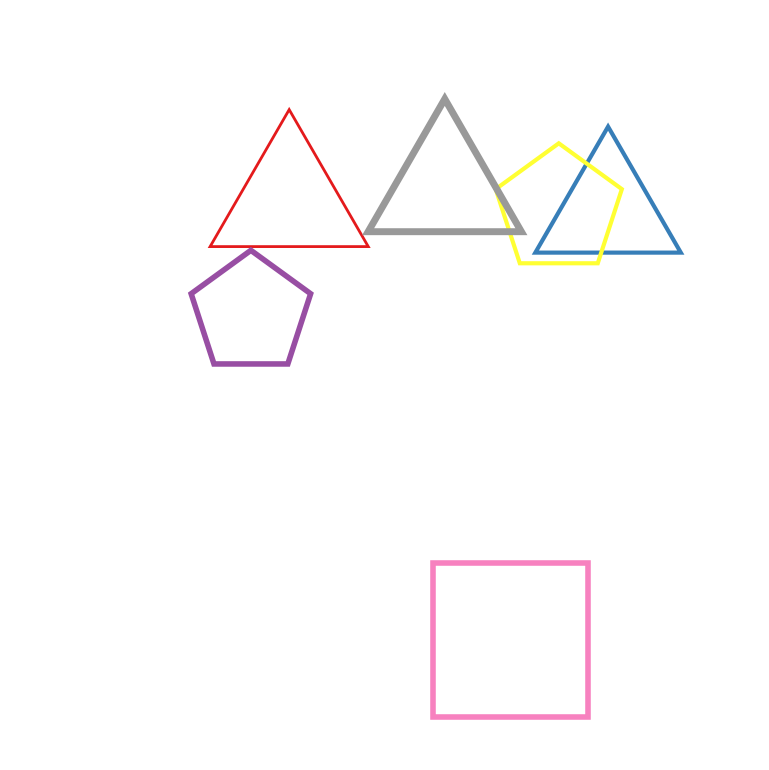[{"shape": "triangle", "thickness": 1, "radius": 0.59, "center": [0.376, 0.739]}, {"shape": "triangle", "thickness": 1.5, "radius": 0.55, "center": [0.79, 0.726]}, {"shape": "pentagon", "thickness": 2, "radius": 0.41, "center": [0.326, 0.593]}, {"shape": "pentagon", "thickness": 1.5, "radius": 0.43, "center": [0.726, 0.728]}, {"shape": "square", "thickness": 2, "radius": 0.5, "center": [0.663, 0.169]}, {"shape": "triangle", "thickness": 2.5, "radius": 0.57, "center": [0.578, 0.757]}]